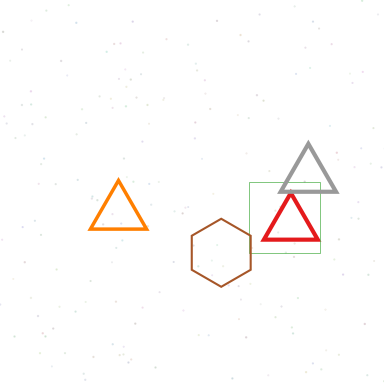[{"shape": "triangle", "thickness": 3, "radius": 0.4, "center": [0.755, 0.418]}, {"shape": "square", "thickness": 0.5, "radius": 0.46, "center": [0.739, 0.436]}, {"shape": "triangle", "thickness": 2.5, "radius": 0.42, "center": [0.308, 0.447]}, {"shape": "hexagon", "thickness": 1.5, "radius": 0.44, "center": [0.575, 0.343]}, {"shape": "triangle", "thickness": 3, "radius": 0.42, "center": [0.801, 0.543]}]